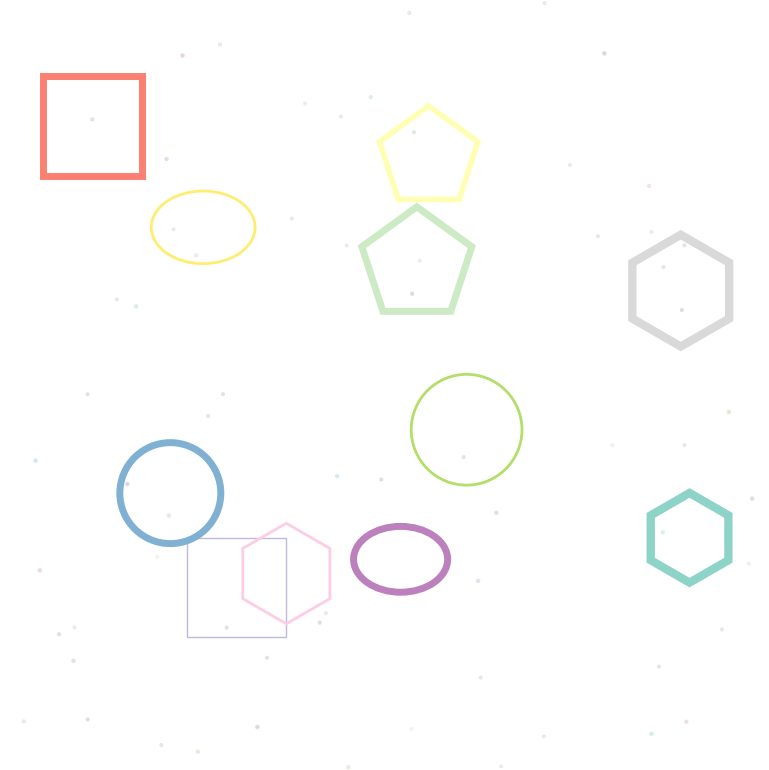[{"shape": "hexagon", "thickness": 3, "radius": 0.29, "center": [0.896, 0.302]}, {"shape": "pentagon", "thickness": 2, "radius": 0.34, "center": [0.557, 0.795]}, {"shape": "square", "thickness": 0.5, "radius": 0.32, "center": [0.307, 0.238]}, {"shape": "square", "thickness": 2.5, "radius": 0.32, "center": [0.12, 0.836]}, {"shape": "circle", "thickness": 2.5, "radius": 0.33, "center": [0.221, 0.36]}, {"shape": "circle", "thickness": 1, "radius": 0.36, "center": [0.606, 0.442]}, {"shape": "hexagon", "thickness": 1, "radius": 0.33, "center": [0.372, 0.255]}, {"shape": "hexagon", "thickness": 3, "radius": 0.36, "center": [0.884, 0.623]}, {"shape": "oval", "thickness": 2.5, "radius": 0.31, "center": [0.52, 0.274]}, {"shape": "pentagon", "thickness": 2.5, "radius": 0.38, "center": [0.541, 0.656]}, {"shape": "oval", "thickness": 1, "radius": 0.34, "center": [0.264, 0.705]}]